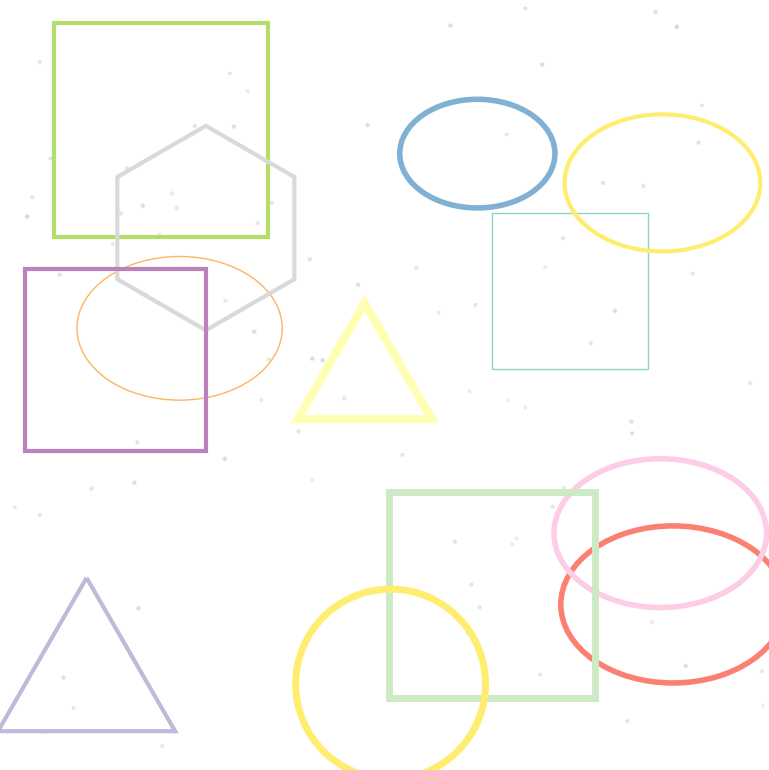[{"shape": "square", "thickness": 0.5, "radius": 0.51, "center": [0.74, 0.622]}, {"shape": "triangle", "thickness": 3, "radius": 0.5, "center": [0.474, 0.506]}, {"shape": "triangle", "thickness": 1.5, "radius": 0.66, "center": [0.112, 0.117]}, {"shape": "oval", "thickness": 2, "radius": 0.73, "center": [0.874, 0.215]}, {"shape": "oval", "thickness": 2, "radius": 0.5, "center": [0.62, 0.8]}, {"shape": "oval", "thickness": 0.5, "radius": 0.67, "center": [0.233, 0.574]}, {"shape": "square", "thickness": 1.5, "radius": 0.7, "center": [0.209, 0.831]}, {"shape": "oval", "thickness": 2, "radius": 0.69, "center": [0.857, 0.308]}, {"shape": "hexagon", "thickness": 1.5, "radius": 0.66, "center": [0.267, 0.704]}, {"shape": "square", "thickness": 1.5, "radius": 0.59, "center": [0.15, 0.532]}, {"shape": "square", "thickness": 2.5, "radius": 0.67, "center": [0.639, 0.227]}, {"shape": "oval", "thickness": 1.5, "radius": 0.64, "center": [0.86, 0.762]}, {"shape": "circle", "thickness": 2.5, "radius": 0.62, "center": [0.507, 0.112]}]